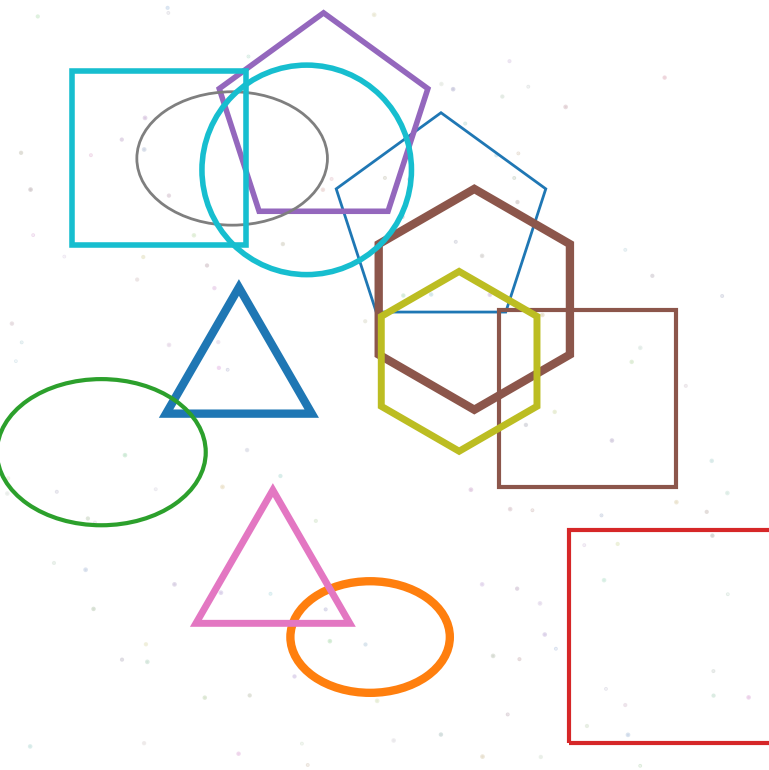[{"shape": "triangle", "thickness": 3, "radius": 0.55, "center": [0.31, 0.517]}, {"shape": "pentagon", "thickness": 1, "radius": 0.72, "center": [0.573, 0.711]}, {"shape": "oval", "thickness": 3, "radius": 0.52, "center": [0.481, 0.173]}, {"shape": "oval", "thickness": 1.5, "radius": 0.68, "center": [0.132, 0.413]}, {"shape": "square", "thickness": 1.5, "radius": 0.69, "center": [0.877, 0.173]}, {"shape": "pentagon", "thickness": 2, "radius": 0.71, "center": [0.42, 0.841]}, {"shape": "square", "thickness": 1.5, "radius": 0.57, "center": [0.763, 0.482]}, {"shape": "hexagon", "thickness": 3, "radius": 0.72, "center": [0.616, 0.611]}, {"shape": "triangle", "thickness": 2.5, "radius": 0.58, "center": [0.354, 0.248]}, {"shape": "oval", "thickness": 1, "radius": 0.62, "center": [0.301, 0.794]}, {"shape": "hexagon", "thickness": 2.5, "radius": 0.58, "center": [0.596, 0.531]}, {"shape": "circle", "thickness": 2, "radius": 0.68, "center": [0.398, 0.779]}, {"shape": "square", "thickness": 2, "radius": 0.56, "center": [0.206, 0.795]}]